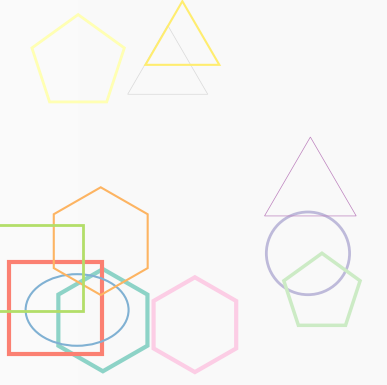[{"shape": "hexagon", "thickness": 3, "radius": 0.66, "center": [0.266, 0.168]}, {"shape": "pentagon", "thickness": 2, "radius": 0.63, "center": [0.202, 0.837]}, {"shape": "circle", "thickness": 2, "radius": 0.54, "center": [0.795, 0.342]}, {"shape": "square", "thickness": 3, "radius": 0.6, "center": [0.144, 0.2]}, {"shape": "oval", "thickness": 1.5, "radius": 0.66, "center": [0.199, 0.195]}, {"shape": "hexagon", "thickness": 1.5, "radius": 0.7, "center": [0.26, 0.374]}, {"shape": "square", "thickness": 2, "radius": 0.56, "center": [0.102, 0.304]}, {"shape": "hexagon", "thickness": 3, "radius": 0.62, "center": [0.503, 0.157]}, {"shape": "triangle", "thickness": 0.5, "radius": 0.6, "center": [0.433, 0.815]}, {"shape": "triangle", "thickness": 0.5, "radius": 0.68, "center": [0.801, 0.507]}, {"shape": "pentagon", "thickness": 2.5, "radius": 0.52, "center": [0.831, 0.239]}, {"shape": "triangle", "thickness": 1.5, "radius": 0.55, "center": [0.471, 0.887]}]